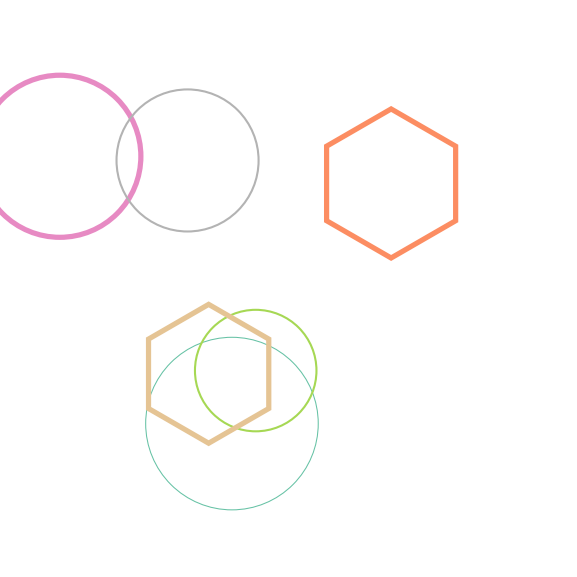[{"shape": "circle", "thickness": 0.5, "radius": 0.75, "center": [0.402, 0.266]}, {"shape": "hexagon", "thickness": 2.5, "radius": 0.65, "center": [0.677, 0.681]}, {"shape": "circle", "thickness": 2.5, "radius": 0.7, "center": [0.104, 0.729]}, {"shape": "circle", "thickness": 1, "radius": 0.53, "center": [0.443, 0.357]}, {"shape": "hexagon", "thickness": 2.5, "radius": 0.6, "center": [0.361, 0.352]}, {"shape": "circle", "thickness": 1, "radius": 0.61, "center": [0.325, 0.721]}]